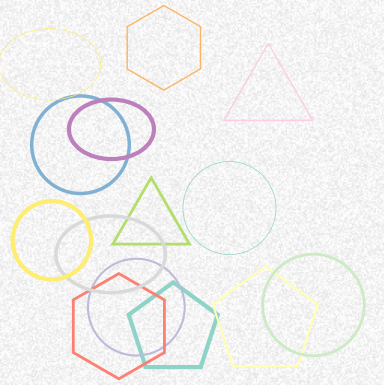[{"shape": "circle", "thickness": 0.5, "radius": 0.6, "center": [0.596, 0.46]}, {"shape": "pentagon", "thickness": 3, "radius": 0.61, "center": [0.45, 0.145]}, {"shape": "pentagon", "thickness": 1.5, "radius": 0.72, "center": [0.689, 0.165]}, {"shape": "circle", "thickness": 1.5, "radius": 0.63, "center": [0.354, 0.202]}, {"shape": "hexagon", "thickness": 2, "radius": 0.68, "center": [0.309, 0.153]}, {"shape": "circle", "thickness": 2.5, "radius": 0.63, "center": [0.209, 0.624]}, {"shape": "hexagon", "thickness": 1, "radius": 0.55, "center": [0.426, 0.876]}, {"shape": "triangle", "thickness": 2, "radius": 0.57, "center": [0.393, 0.423]}, {"shape": "triangle", "thickness": 1, "radius": 0.67, "center": [0.697, 0.754]}, {"shape": "oval", "thickness": 2.5, "radius": 0.71, "center": [0.287, 0.339]}, {"shape": "oval", "thickness": 3, "radius": 0.55, "center": [0.289, 0.664]}, {"shape": "circle", "thickness": 2, "radius": 0.66, "center": [0.814, 0.208]}, {"shape": "circle", "thickness": 3, "radius": 0.51, "center": [0.135, 0.376]}, {"shape": "oval", "thickness": 0.5, "radius": 0.66, "center": [0.129, 0.833]}]